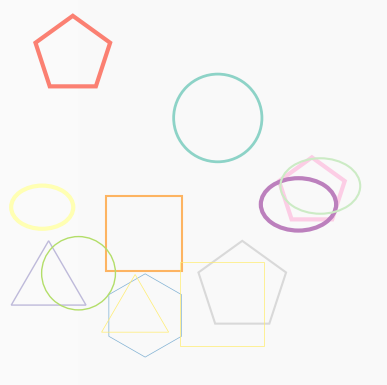[{"shape": "circle", "thickness": 2, "radius": 0.57, "center": [0.562, 0.694]}, {"shape": "oval", "thickness": 3, "radius": 0.4, "center": [0.109, 0.462]}, {"shape": "triangle", "thickness": 1, "radius": 0.56, "center": [0.125, 0.263]}, {"shape": "pentagon", "thickness": 3, "radius": 0.51, "center": [0.188, 0.858]}, {"shape": "hexagon", "thickness": 0.5, "radius": 0.54, "center": [0.375, 0.181]}, {"shape": "square", "thickness": 1.5, "radius": 0.49, "center": [0.372, 0.394]}, {"shape": "circle", "thickness": 1, "radius": 0.48, "center": [0.203, 0.29]}, {"shape": "pentagon", "thickness": 3, "radius": 0.45, "center": [0.805, 0.502]}, {"shape": "pentagon", "thickness": 1.5, "radius": 0.59, "center": [0.625, 0.256]}, {"shape": "oval", "thickness": 3, "radius": 0.49, "center": [0.77, 0.469]}, {"shape": "oval", "thickness": 1.5, "radius": 0.51, "center": [0.827, 0.517]}, {"shape": "triangle", "thickness": 0.5, "radius": 0.5, "center": [0.349, 0.187]}, {"shape": "square", "thickness": 0.5, "radius": 0.54, "center": [0.572, 0.21]}]